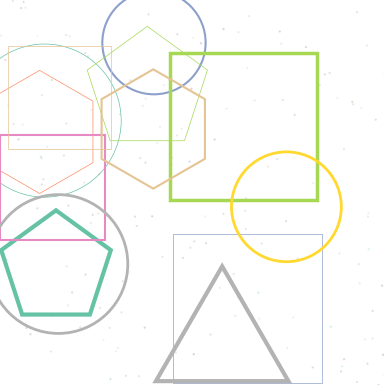[{"shape": "circle", "thickness": 0.5, "radius": 0.99, "center": [0.116, 0.687]}, {"shape": "pentagon", "thickness": 3, "radius": 0.75, "center": [0.145, 0.304]}, {"shape": "hexagon", "thickness": 0.5, "radius": 0.8, "center": [0.103, 0.657]}, {"shape": "circle", "thickness": 1.5, "radius": 0.67, "center": [0.4, 0.889]}, {"shape": "square", "thickness": 0.5, "radius": 0.97, "center": [0.643, 0.2]}, {"shape": "square", "thickness": 1.5, "radius": 0.68, "center": [0.136, 0.512]}, {"shape": "pentagon", "thickness": 0.5, "radius": 0.82, "center": [0.383, 0.767]}, {"shape": "square", "thickness": 2.5, "radius": 0.95, "center": [0.632, 0.671]}, {"shape": "circle", "thickness": 2, "radius": 0.71, "center": [0.744, 0.463]}, {"shape": "square", "thickness": 0.5, "radius": 0.67, "center": [0.155, 0.747]}, {"shape": "hexagon", "thickness": 1.5, "radius": 0.77, "center": [0.398, 0.665]}, {"shape": "triangle", "thickness": 3, "radius": 0.99, "center": [0.577, 0.109]}, {"shape": "circle", "thickness": 2, "radius": 0.9, "center": [0.152, 0.314]}]